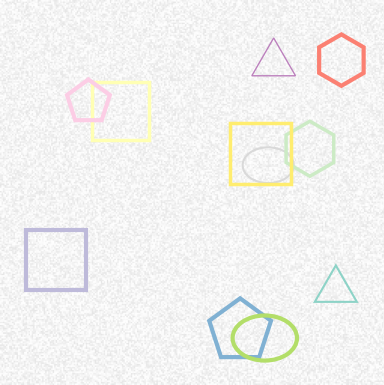[{"shape": "triangle", "thickness": 1.5, "radius": 0.32, "center": [0.872, 0.247]}, {"shape": "square", "thickness": 2.5, "radius": 0.37, "center": [0.312, 0.712]}, {"shape": "square", "thickness": 3, "radius": 0.38, "center": [0.146, 0.325]}, {"shape": "hexagon", "thickness": 3, "radius": 0.33, "center": [0.887, 0.844]}, {"shape": "pentagon", "thickness": 3, "radius": 0.42, "center": [0.624, 0.141]}, {"shape": "oval", "thickness": 3, "radius": 0.42, "center": [0.688, 0.122]}, {"shape": "pentagon", "thickness": 3, "radius": 0.29, "center": [0.23, 0.735]}, {"shape": "oval", "thickness": 1.5, "radius": 0.33, "center": [0.697, 0.571]}, {"shape": "triangle", "thickness": 1, "radius": 0.33, "center": [0.711, 0.836]}, {"shape": "hexagon", "thickness": 2.5, "radius": 0.36, "center": [0.805, 0.614]}, {"shape": "square", "thickness": 2.5, "radius": 0.4, "center": [0.676, 0.602]}]